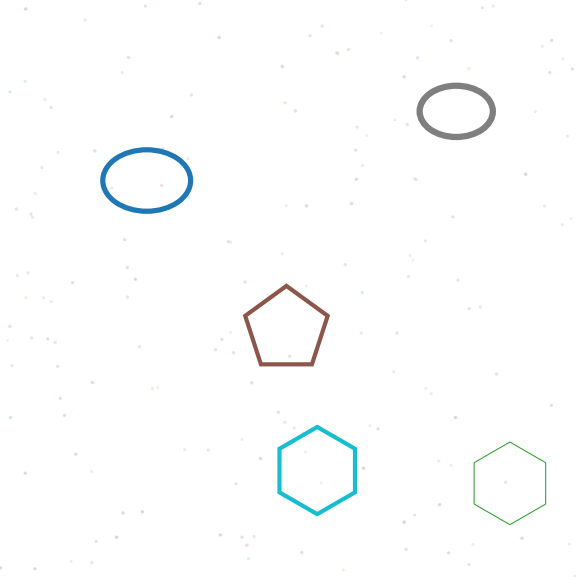[{"shape": "oval", "thickness": 2.5, "radius": 0.38, "center": [0.254, 0.687]}, {"shape": "hexagon", "thickness": 0.5, "radius": 0.36, "center": [0.883, 0.162]}, {"shape": "pentagon", "thickness": 2, "radius": 0.38, "center": [0.496, 0.429]}, {"shape": "oval", "thickness": 3, "radius": 0.32, "center": [0.79, 0.806]}, {"shape": "hexagon", "thickness": 2, "radius": 0.38, "center": [0.549, 0.184]}]